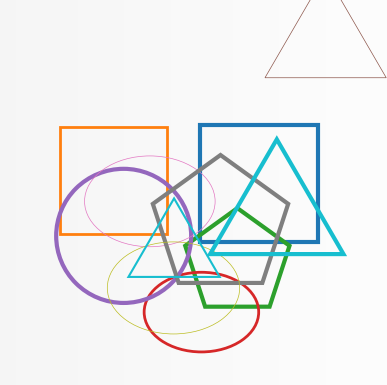[{"shape": "square", "thickness": 3, "radius": 0.76, "center": [0.668, 0.523]}, {"shape": "square", "thickness": 2, "radius": 0.69, "center": [0.293, 0.531]}, {"shape": "pentagon", "thickness": 3, "radius": 0.71, "center": [0.613, 0.318]}, {"shape": "oval", "thickness": 2, "radius": 0.74, "center": [0.52, 0.189]}, {"shape": "circle", "thickness": 3, "radius": 0.87, "center": [0.319, 0.387]}, {"shape": "triangle", "thickness": 0.5, "radius": 0.9, "center": [0.84, 0.888]}, {"shape": "oval", "thickness": 0.5, "radius": 0.84, "center": [0.387, 0.477]}, {"shape": "pentagon", "thickness": 3, "radius": 0.92, "center": [0.569, 0.414]}, {"shape": "oval", "thickness": 0.5, "radius": 0.85, "center": [0.448, 0.252]}, {"shape": "triangle", "thickness": 3, "radius": 0.99, "center": [0.714, 0.439]}, {"shape": "triangle", "thickness": 1.5, "radius": 0.68, "center": [0.449, 0.349]}]